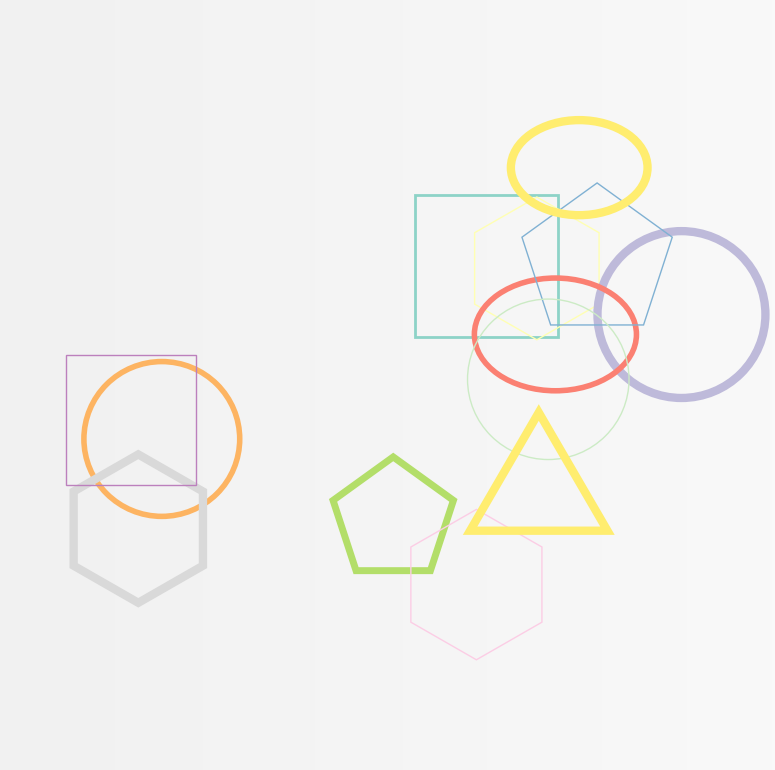[{"shape": "square", "thickness": 1, "radius": 0.46, "center": [0.628, 0.655]}, {"shape": "hexagon", "thickness": 0.5, "radius": 0.46, "center": [0.693, 0.651]}, {"shape": "circle", "thickness": 3, "radius": 0.54, "center": [0.879, 0.591]}, {"shape": "oval", "thickness": 2, "radius": 0.52, "center": [0.717, 0.566]}, {"shape": "pentagon", "thickness": 0.5, "radius": 0.51, "center": [0.77, 0.66]}, {"shape": "circle", "thickness": 2, "radius": 0.5, "center": [0.209, 0.43]}, {"shape": "pentagon", "thickness": 2.5, "radius": 0.41, "center": [0.507, 0.325]}, {"shape": "hexagon", "thickness": 0.5, "radius": 0.49, "center": [0.615, 0.241]}, {"shape": "hexagon", "thickness": 3, "radius": 0.48, "center": [0.178, 0.314]}, {"shape": "square", "thickness": 0.5, "radius": 0.42, "center": [0.169, 0.455]}, {"shape": "circle", "thickness": 0.5, "radius": 0.52, "center": [0.707, 0.507]}, {"shape": "oval", "thickness": 3, "radius": 0.44, "center": [0.747, 0.782]}, {"shape": "triangle", "thickness": 3, "radius": 0.51, "center": [0.695, 0.362]}]